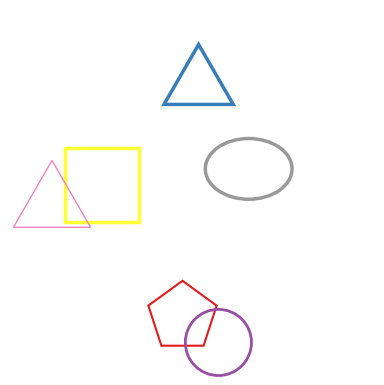[{"shape": "pentagon", "thickness": 1.5, "radius": 0.47, "center": [0.474, 0.177]}, {"shape": "triangle", "thickness": 2.5, "radius": 0.52, "center": [0.516, 0.781]}, {"shape": "circle", "thickness": 2, "radius": 0.43, "center": [0.567, 0.111]}, {"shape": "square", "thickness": 2.5, "radius": 0.48, "center": [0.265, 0.52]}, {"shape": "triangle", "thickness": 1, "radius": 0.58, "center": [0.135, 0.468]}, {"shape": "oval", "thickness": 2.5, "radius": 0.56, "center": [0.646, 0.561]}]